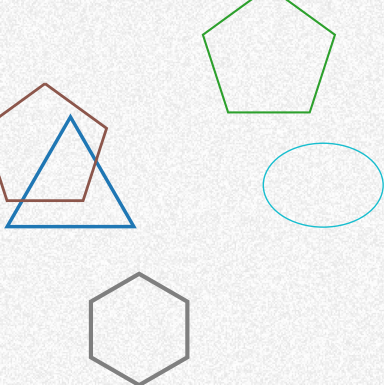[{"shape": "triangle", "thickness": 2.5, "radius": 0.95, "center": [0.183, 0.506]}, {"shape": "pentagon", "thickness": 1.5, "radius": 0.9, "center": [0.698, 0.854]}, {"shape": "pentagon", "thickness": 2, "radius": 0.84, "center": [0.117, 0.615]}, {"shape": "hexagon", "thickness": 3, "radius": 0.72, "center": [0.361, 0.144]}, {"shape": "oval", "thickness": 1, "radius": 0.78, "center": [0.84, 0.519]}]